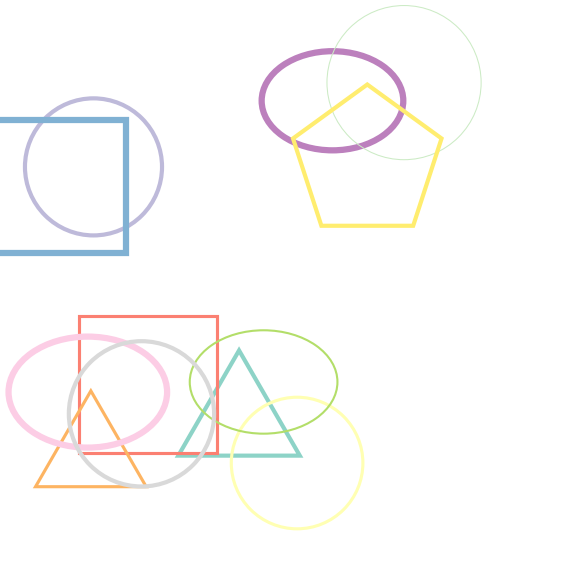[{"shape": "triangle", "thickness": 2, "radius": 0.61, "center": [0.414, 0.271]}, {"shape": "circle", "thickness": 1.5, "radius": 0.57, "center": [0.514, 0.197]}, {"shape": "circle", "thickness": 2, "radius": 0.59, "center": [0.162, 0.71]}, {"shape": "square", "thickness": 1.5, "radius": 0.59, "center": [0.256, 0.333]}, {"shape": "square", "thickness": 3, "radius": 0.58, "center": [0.102, 0.676]}, {"shape": "triangle", "thickness": 1.5, "radius": 0.55, "center": [0.157, 0.212]}, {"shape": "oval", "thickness": 1, "radius": 0.64, "center": [0.456, 0.338]}, {"shape": "oval", "thickness": 3, "radius": 0.69, "center": [0.152, 0.32]}, {"shape": "circle", "thickness": 2, "radius": 0.63, "center": [0.245, 0.283]}, {"shape": "oval", "thickness": 3, "radius": 0.61, "center": [0.576, 0.825]}, {"shape": "circle", "thickness": 0.5, "radius": 0.67, "center": [0.7, 0.856]}, {"shape": "pentagon", "thickness": 2, "radius": 0.68, "center": [0.636, 0.718]}]